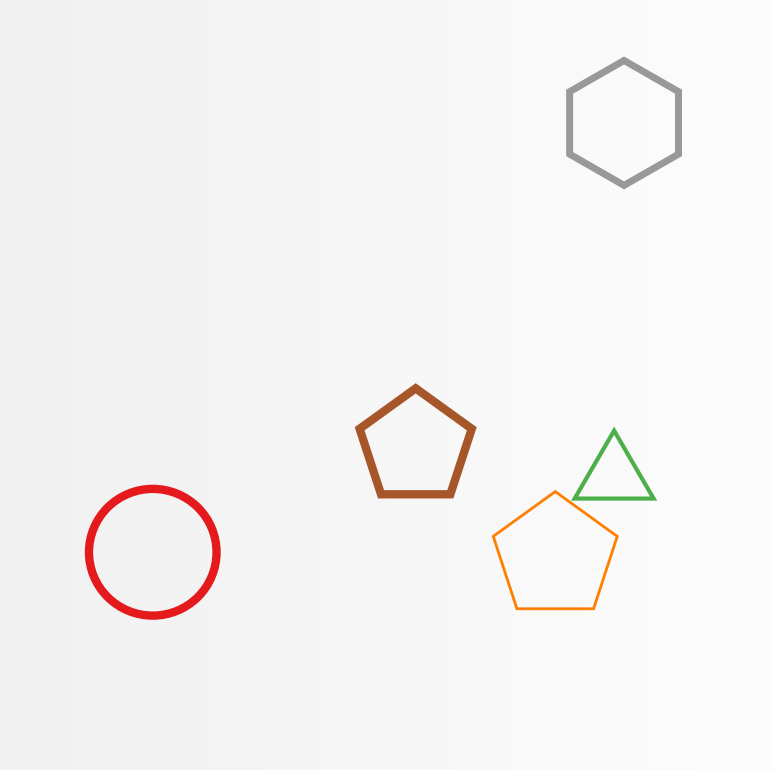[{"shape": "circle", "thickness": 3, "radius": 0.41, "center": [0.197, 0.283]}, {"shape": "triangle", "thickness": 1.5, "radius": 0.29, "center": [0.792, 0.382]}, {"shape": "pentagon", "thickness": 1, "radius": 0.42, "center": [0.716, 0.277]}, {"shape": "pentagon", "thickness": 3, "radius": 0.38, "center": [0.536, 0.42]}, {"shape": "hexagon", "thickness": 2.5, "radius": 0.41, "center": [0.805, 0.84]}]